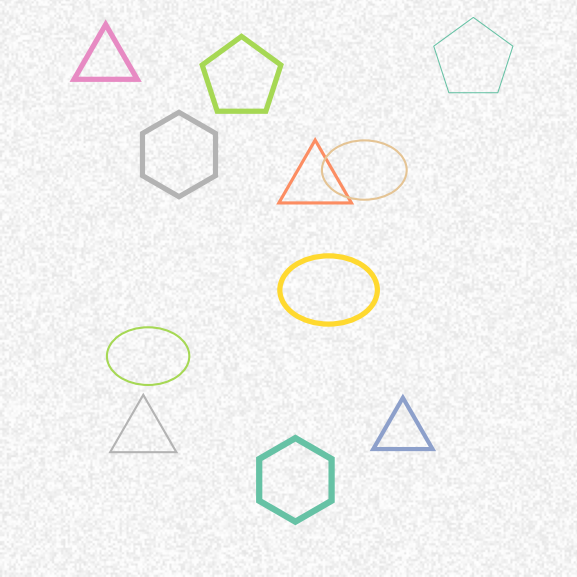[{"shape": "pentagon", "thickness": 0.5, "radius": 0.36, "center": [0.82, 0.897]}, {"shape": "hexagon", "thickness": 3, "radius": 0.36, "center": [0.512, 0.168]}, {"shape": "triangle", "thickness": 1.5, "radius": 0.36, "center": [0.546, 0.684]}, {"shape": "triangle", "thickness": 2, "radius": 0.3, "center": [0.698, 0.251]}, {"shape": "triangle", "thickness": 2.5, "radius": 0.32, "center": [0.183, 0.893]}, {"shape": "oval", "thickness": 1, "radius": 0.36, "center": [0.256, 0.382]}, {"shape": "pentagon", "thickness": 2.5, "radius": 0.36, "center": [0.418, 0.864]}, {"shape": "oval", "thickness": 2.5, "radius": 0.42, "center": [0.569, 0.497]}, {"shape": "oval", "thickness": 1, "radius": 0.37, "center": [0.631, 0.705]}, {"shape": "hexagon", "thickness": 2.5, "radius": 0.37, "center": [0.31, 0.732]}, {"shape": "triangle", "thickness": 1, "radius": 0.33, "center": [0.248, 0.249]}]